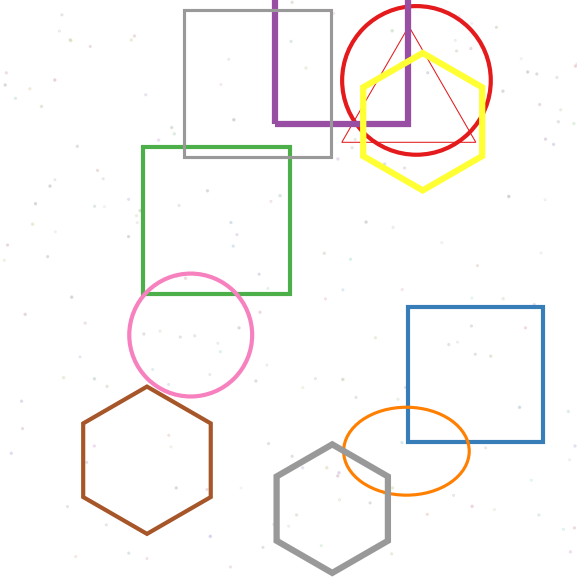[{"shape": "triangle", "thickness": 0.5, "radius": 0.67, "center": [0.708, 0.82]}, {"shape": "circle", "thickness": 2, "radius": 0.64, "center": [0.721, 0.86]}, {"shape": "square", "thickness": 2, "radius": 0.58, "center": [0.824, 0.35]}, {"shape": "square", "thickness": 2, "radius": 0.64, "center": [0.375, 0.618]}, {"shape": "square", "thickness": 3, "radius": 0.58, "center": [0.591, 0.899]}, {"shape": "oval", "thickness": 1.5, "radius": 0.54, "center": [0.704, 0.218]}, {"shape": "hexagon", "thickness": 3, "radius": 0.59, "center": [0.732, 0.788]}, {"shape": "hexagon", "thickness": 2, "radius": 0.64, "center": [0.254, 0.202]}, {"shape": "circle", "thickness": 2, "radius": 0.53, "center": [0.33, 0.419]}, {"shape": "hexagon", "thickness": 3, "radius": 0.56, "center": [0.575, 0.118]}, {"shape": "square", "thickness": 1.5, "radius": 0.64, "center": [0.446, 0.854]}]